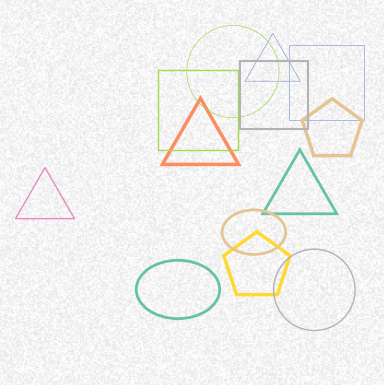[{"shape": "oval", "thickness": 2, "radius": 0.54, "center": [0.462, 0.248]}, {"shape": "triangle", "thickness": 2, "radius": 0.55, "center": [0.779, 0.5]}, {"shape": "triangle", "thickness": 2.5, "radius": 0.57, "center": [0.521, 0.63]}, {"shape": "square", "thickness": 0.5, "radius": 0.49, "center": [0.847, 0.786]}, {"shape": "triangle", "thickness": 0.5, "radius": 0.42, "center": [0.709, 0.831]}, {"shape": "triangle", "thickness": 1, "radius": 0.44, "center": [0.117, 0.476]}, {"shape": "square", "thickness": 1, "radius": 0.52, "center": [0.515, 0.715]}, {"shape": "circle", "thickness": 0.5, "radius": 0.6, "center": [0.605, 0.814]}, {"shape": "pentagon", "thickness": 2.5, "radius": 0.45, "center": [0.667, 0.308]}, {"shape": "oval", "thickness": 2, "radius": 0.41, "center": [0.66, 0.397]}, {"shape": "pentagon", "thickness": 2.5, "radius": 0.41, "center": [0.863, 0.662]}, {"shape": "square", "thickness": 1.5, "radius": 0.45, "center": [0.711, 0.753]}, {"shape": "circle", "thickness": 1, "radius": 0.53, "center": [0.817, 0.247]}]